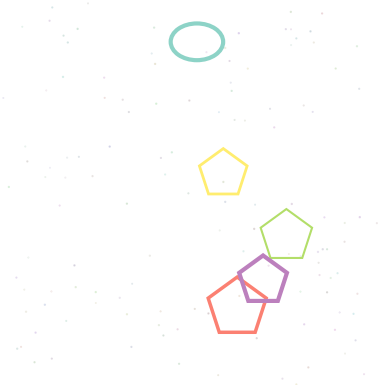[{"shape": "oval", "thickness": 3, "radius": 0.34, "center": [0.511, 0.891]}, {"shape": "pentagon", "thickness": 2.5, "radius": 0.4, "center": [0.616, 0.201]}, {"shape": "pentagon", "thickness": 1.5, "radius": 0.35, "center": [0.744, 0.387]}, {"shape": "pentagon", "thickness": 3, "radius": 0.33, "center": [0.683, 0.271]}, {"shape": "pentagon", "thickness": 2, "radius": 0.33, "center": [0.58, 0.549]}]